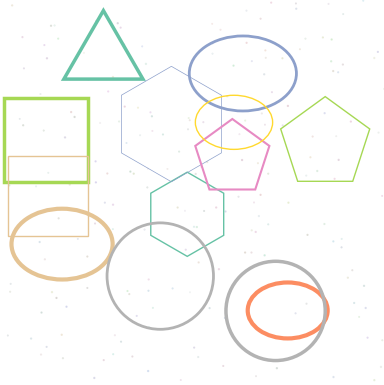[{"shape": "triangle", "thickness": 2.5, "radius": 0.59, "center": [0.269, 0.854]}, {"shape": "hexagon", "thickness": 1, "radius": 0.55, "center": [0.486, 0.443]}, {"shape": "oval", "thickness": 3, "radius": 0.52, "center": [0.747, 0.194]}, {"shape": "hexagon", "thickness": 0.5, "radius": 0.75, "center": [0.445, 0.678]}, {"shape": "oval", "thickness": 2, "radius": 0.7, "center": [0.631, 0.809]}, {"shape": "pentagon", "thickness": 1.5, "radius": 0.51, "center": [0.603, 0.59]}, {"shape": "square", "thickness": 2.5, "radius": 0.54, "center": [0.12, 0.636]}, {"shape": "pentagon", "thickness": 1, "radius": 0.61, "center": [0.845, 0.627]}, {"shape": "oval", "thickness": 1, "radius": 0.5, "center": [0.608, 0.682]}, {"shape": "square", "thickness": 1, "radius": 0.52, "center": [0.124, 0.491]}, {"shape": "oval", "thickness": 3, "radius": 0.66, "center": [0.161, 0.366]}, {"shape": "circle", "thickness": 2.5, "radius": 0.64, "center": [0.716, 0.192]}, {"shape": "circle", "thickness": 2, "radius": 0.69, "center": [0.416, 0.283]}]